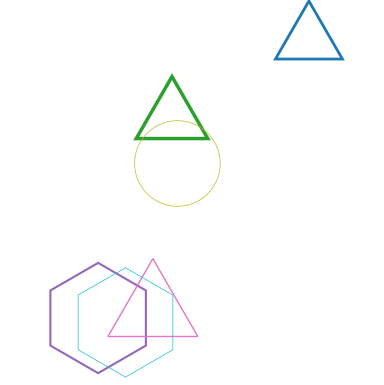[{"shape": "triangle", "thickness": 2, "radius": 0.5, "center": [0.802, 0.897]}, {"shape": "triangle", "thickness": 2.5, "radius": 0.54, "center": [0.447, 0.694]}, {"shape": "hexagon", "thickness": 1.5, "radius": 0.72, "center": [0.255, 0.174]}, {"shape": "triangle", "thickness": 1, "radius": 0.67, "center": [0.397, 0.193]}, {"shape": "circle", "thickness": 0.5, "radius": 0.56, "center": [0.461, 0.575]}, {"shape": "hexagon", "thickness": 0.5, "radius": 0.71, "center": [0.326, 0.163]}]